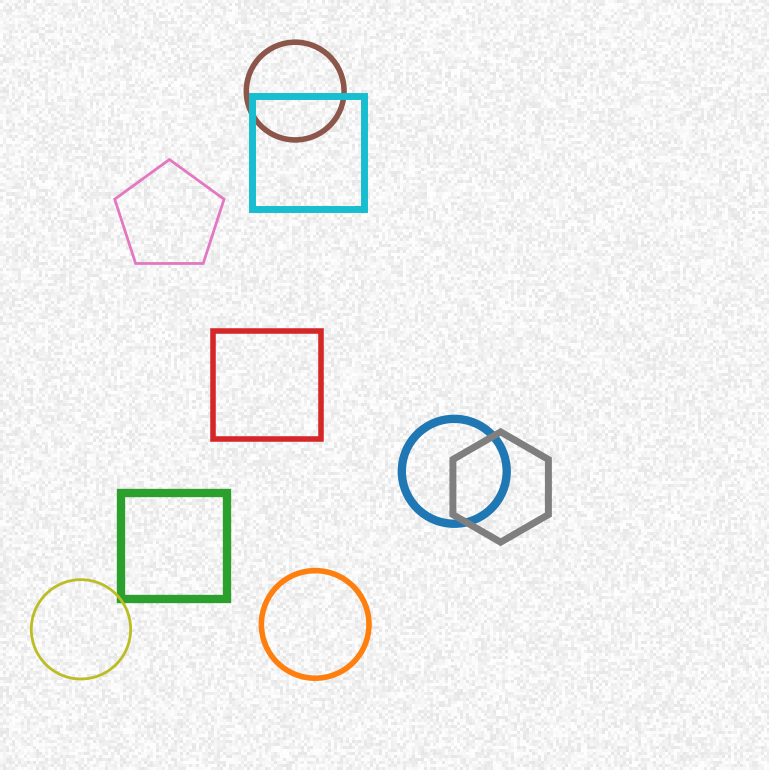[{"shape": "circle", "thickness": 3, "radius": 0.34, "center": [0.59, 0.388]}, {"shape": "circle", "thickness": 2, "radius": 0.35, "center": [0.409, 0.189]}, {"shape": "square", "thickness": 3, "radius": 0.34, "center": [0.226, 0.29]}, {"shape": "square", "thickness": 2, "radius": 0.35, "center": [0.347, 0.5]}, {"shape": "circle", "thickness": 2, "radius": 0.32, "center": [0.383, 0.882]}, {"shape": "pentagon", "thickness": 1, "radius": 0.37, "center": [0.22, 0.718]}, {"shape": "hexagon", "thickness": 2.5, "radius": 0.36, "center": [0.65, 0.367]}, {"shape": "circle", "thickness": 1, "radius": 0.32, "center": [0.105, 0.183]}, {"shape": "square", "thickness": 2.5, "radius": 0.37, "center": [0.4, 0.802]}]